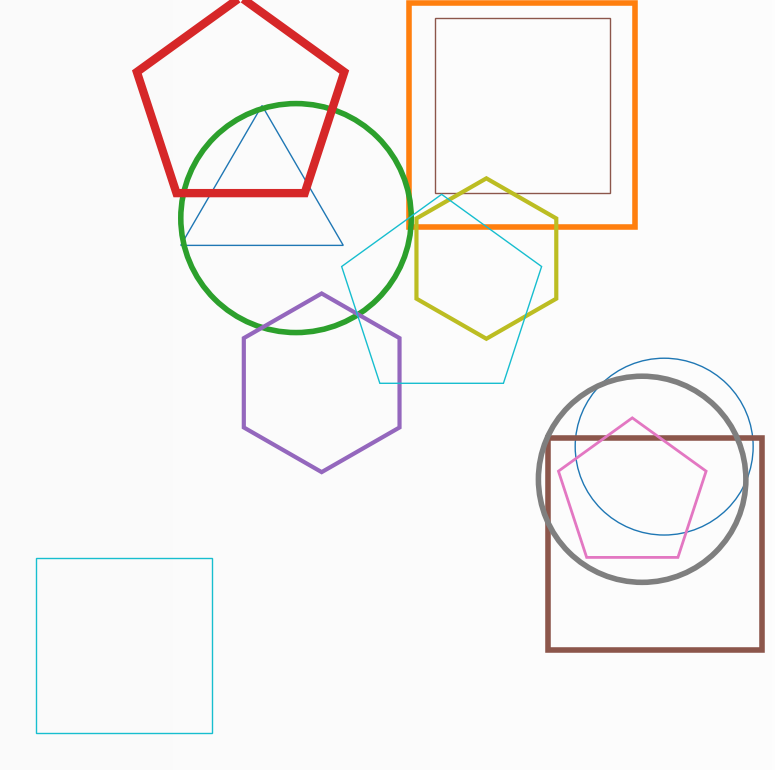[{"shape": "triangle", "thickness": 0.5, "radius": 0.61, "center": [0.338, 0.742]}, {"shape": "circle", "thickness": 0.5, "radius": 0.57, "center": [0.857, 0.42]}, {"shape": "square", "thickness": 2, "radius": 0.73, "center": [0.674, 0.85]}, {"shape": "circle", "thickness": 2, "radius": 0.74, "center": [0.382, 0.717]}, {"shape": "pentagon", "thickness": 3, "radius": 0.7, "center": [0.31, 0.863]}, {"shape": "hexagon", "thickness": 1.5, "radius": 0.58, "center": [0.415, 0.503]}, {"shape": "square", "thickness": 2, "radius": 0.69, "center": [0.845, 0.293]}, {"shape": "square", "thickness": 0.5, "radius": 0.57, "center": [0.674, 0.863]}, {"shape": "pentagon", "thickness": 1, "radius": 0.5, "center": [0.816, 0.357]}, {"shape": "circle", "thickness": 2, "radius": 0.67, "center": [0.829, 0.378]}, {"shape": "hexagon", "thickness": 1.5, "radius": 0.52, "center": [0.628, 0.664]}, {"shape": "pentagon", "thickness": 0.5, "radius": 0.68, "center": [0.57, 0.612]}, {"shape": "square", "thickness": 0.5, "radius": 0.57, "center": [0.16, 0.161]}]